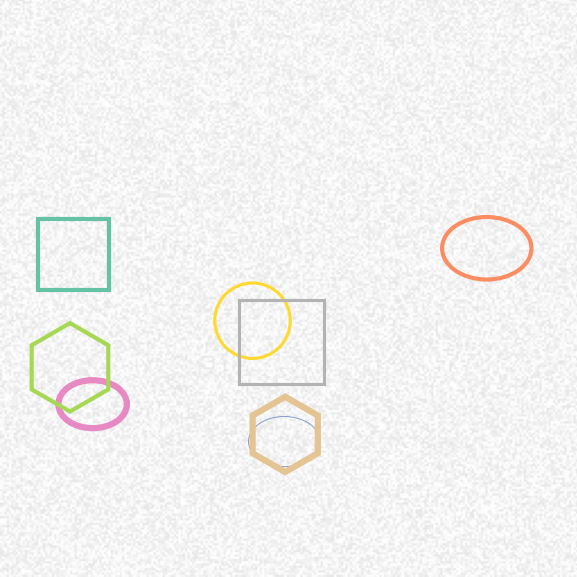[{"shape": "square", "thickness": 2, "radius": 0.31, "center": [0.128, 0.558]}, {"shape": "oval", "thickness": 2, "radius": 0.39, "center": [0.843, 0.569]}, {"shape": "oval", "thickness": 0.5, "radius": 0.31, "center": [0.492, 0.235]}, {"shape": "oval", "thickness": 3, "radius": 0.3, "center": [0.16, 0.299]}, {"shape": "hexagon", "thickness": 2, "radius": 0.38, "center": [0.121, 0.363]}, {"shape": "circle", "thickness": 1.5, "radius": 0.33, "center": [0.437, 0.444]}, {"shape": "hexagon", "thickness": 3, "radius": 0.33, "center": [0.494, 0.247]}, {"shape": "square", "thickness": 1.5, "radius": 0.36, "center": [0.488, 0.407]}]